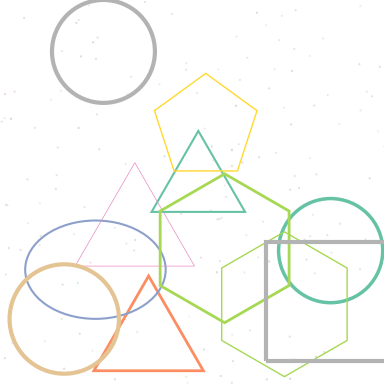[{"shape": "triangle", "thickness": 1.5, "radius": 0.7, "center": [0.515, 0.52]}, {"shape": "circle", "thickness": 2.5, "radius": 0.68, "center": [0.859, 0.349]}, {"shape": "triangle", "thickness": 2, "radius": 0.82, "center": [0.386, 0.119]}, {"shape": "oval", "thickness": 1.5, "radius": 0.91, "center": [0.248, 0.3]}, {"shape": "triangle", "thickness": 0.5, "radius": 0.9, "center": [0.35, 0.398]}, {"shape": "hexagon", "thickness": 2, "radius": 0.97, "center": [0.583, 0.355]}, {"shape": "hexagon", "thickness": 1, "radius": 0.94, "center": [0.739, 0.21]}, {"shape": "pentagon", "thickness": 1, "radius": 0.7, "center": [0.534, 0.669]}, {"shape": "circle", "thickness": 3, "radius": 0.71, "center": [0.167, 0.171]}, {"shape": "square", "thickness": 3, "radius": 0.78, "center": [0.846, 0.217]}, {"shape": "circle", "thickness": 3, "radius": 0.67, "center": [0.269, 0.866]}]